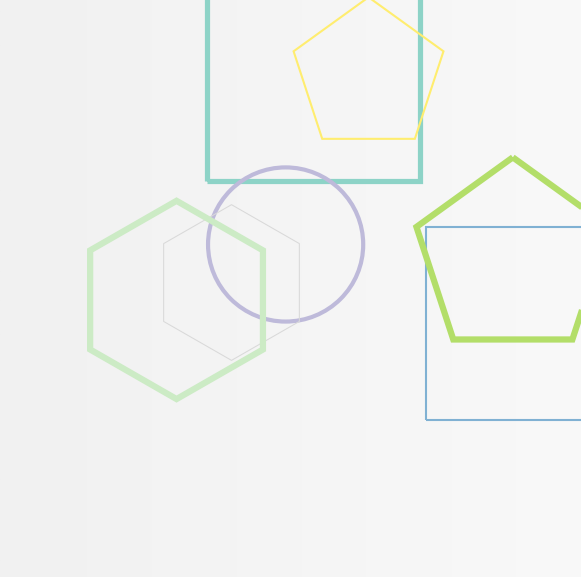[{"shape": "square", "thickness": 2.5, "radius": 0.92, "center": [0.54, 0.869]}, {"shape": "circle", "thickness": 2, "radius": 0.67, "center": [0.491, 0.576]}, {"shape": "square", "thickness": 1, "radius": 0.83, "center": [0.899, 0.439]}, {"shape": "pentagon", "thickness": 3, "radius": 0.87, "center": [0.882, 0.552]}, {"shape": "hexagon", "thickness": 0.5, "radius": 0.67, "center": [0.398, 0.51]}, {"shape": "hexagon", "thickness": 3, "radius": 0.86, "center": [0.304, 0.48]}, {"shape": "pentagon", "thickness": 1, "radius": 0.68, "center": [0.634, 0.868]}]